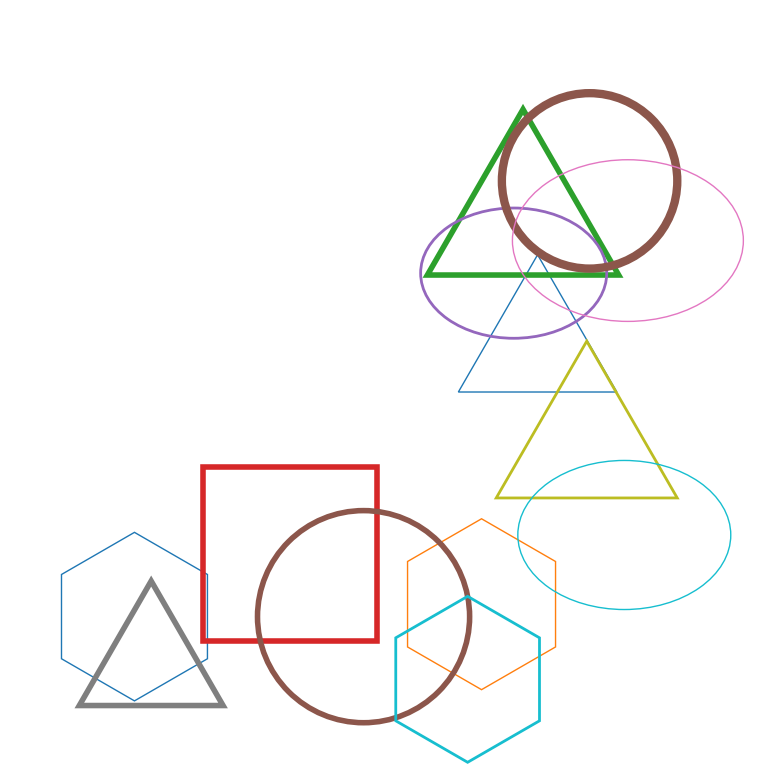[{"shape": "triangle", "thickness": 0.5, "radius": 0.59, "center": [0.698, 0.55]}, {"shape": "hexagon", "thickness": 0.5, "radius": 0.55, "center": [0.175, 0.199]}, {"shape": "hexagon", "thickness": 0.5, "radius": 0.55, "center": [0.625, 0.215]}, {"shape": "triangle", "thickness": 2, "radius": 0.72, "center": [0.679, 0.715]}, {"shape": "square", "thickness": 2, "radius": 0.56, "center": [0.377, 0.28]}, {"shape": "oval", "thickness": 1, "radius": 0.6, "center": [0.667, 0.645]}, {"shape": "circle", "thickness": 2, "radius": 0.69, "center": [0.472, 0.199]}, {"shape": "circle", "thickness": 3, "radius": 0.57, "center": [0.766, 0.765]}, {"shape": "oval", "thickness": 0.5, "radius": 0.75, "center": [0.815, 0.688]}, {"shape": "triangle", "thickness": 2, "radius": 0.54, "center": [0.196, 0.138]}, {"shape": "triangle", "thickness": 1, "radius": 0.68, "center": [0.762, 0.421]}, {"shape": "hexagon", "thickness": 1, "radius": 0.54, "center": [0.607, 0.118]}, {"shape": "oval", "thickness": 0.5, "radius": 0.69, "center": [0.811, 0.305]}]